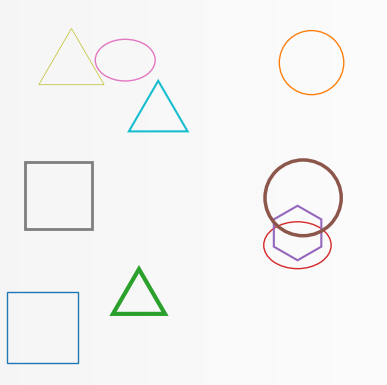[{"shape": "square", "thickness": 1, "radius": 0.46, "center": [0.11, 0.15]}, {"shape": "circle", "thickness": 1, "radius": 0.42, "center": [0.804, 0.837]}, {"shape": "triangle", "thickness": 3, "radius": 0.39, "center": [0.359, 0.223]}, {"shape": "oval", "thickness": 1, "radius": 0.43, "center": [0.768, 0.363]}, {"shape": "hexagon", "thickness": 1.5, "radius": 0.35, "center": [0.768, 0.395]}, {"shape": "circle", "thickness": 2.5, "radius": 0.49, "center": [0.782, 0.486]}, {"shape": "oval", "thickness": 1, "radius": 0.39, "center": [0.323, 0.844]}, {"shape": "square", "thickness": 2, "radius": 0.43, "center": [0.152, 0.491]}, {"shape": "triangle", "thickness": 0.5, "radius": 0.49, "center": [0.184, 0.829]}, {"shape": "triangle", "thickness": 1.5, "radius": 0.44, "center": [0.408, 0.703]}]